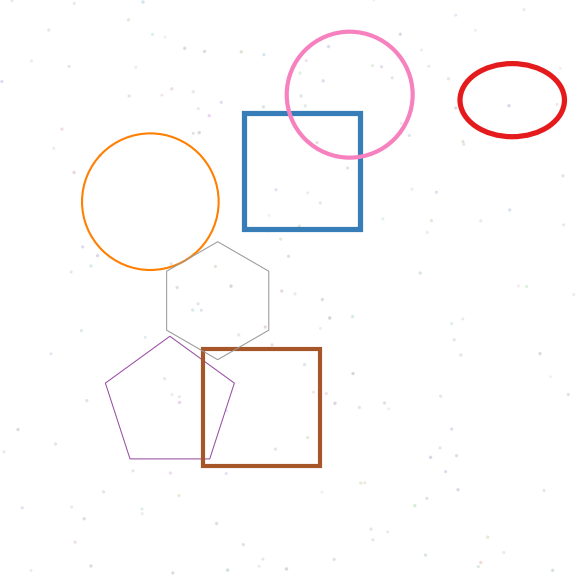[{"shape": "oval", "thickness": 2.5, "radius": 0.45, "center": [0.887, 0.826]}, {"shape": "square", "thickness": 2.5, "radius": 0.5, "center": [0.523, 0.703]}, {"shape": "pentagon", "thickness": 0.5, "radius": 0.59, "center": [0.294, 0.299]}, {"shape": "circle", "thickness": 1, "radius": 0.59, "center": [0.26, 0.65]}, {"shape": "square", "thickness": 2, "radius": 0.51, "center": [0.452, 0.293]}, {"shape": "circle", "thickness": 2, "radius": 0.55, "center": [0.606, 0.835]}, {"shape": "hexagon", "thickness": 0.5, "radius": 0.51, "center": [0.377, 0.478]}]